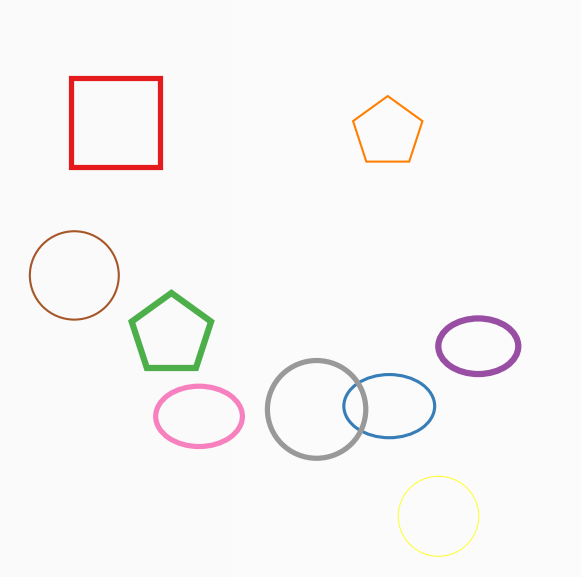[{"shape": "square", "thickness": 2.5, "radius": 0.38, "center": [0.198, 0.787]}, {"shape": "oval", "thickness": 1.5, "radius": 0.39, "center": [0.67, 0.296]}, {"shape": "pentagon", "thickness": 3, "radius": 0.36, "center": [0.295, 0.42]}, {"shape": "oval", "thickness": 3, "radius": 0.34, "center": [0.823, 0.4]}, {"shape": "pentagon", "thickness": 1, "radius": 0.31, "center": [0.667, 0.77]}, {"shape": "circle", "thickness": 0.5, "radius": 0.35, "center": [0.754, 0.105]}, {"shape": "circle", "thickness": 1, "radius": 0.38, "center": [0.128, 0.522]}, {"shape": "oval", "thickness": 2.5, "radius": 0.37, "center": [0.342, 0.278]}, {"shape": "circle", "thickness": 2.5, "radius": 0.42, "center": [0.545, 0.29]}]